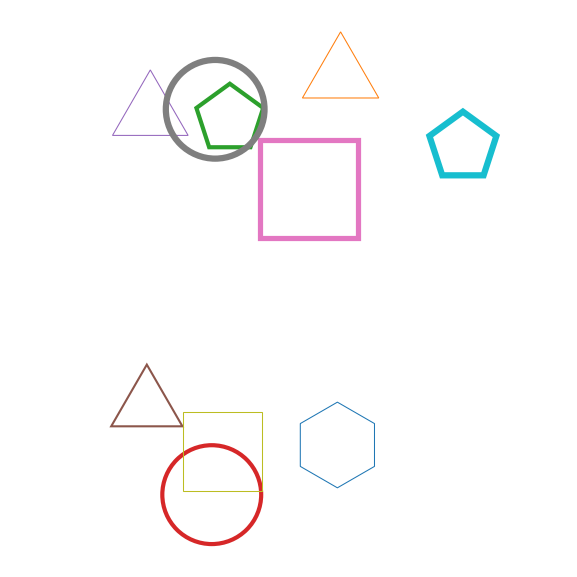[{"shape": "hexagon", "thickness": 0.5, "radius": 0.37, "center": [0.584, 0.229]}, {"shape": "triangle", "thickness": 0.5, "radius": 0.38, "center": [0.59, 0.868]}, {"shape": "pentagon", "thickness": 2, "radius": 0.3, "center": [0.398, 0.793]}, {"shape": "circle", "thickness": 2, "radius": 0.43, "center": [0.367, 0.143]}, {"shape": "triangle", "thickness": 0.5, "radius": 0.38, "center": [0.26, 0.802]}, {"shape": "triangle", "thickness": 1, "radius": 0.36, "center": [0.254, 0.297]}, {"shape": "square", "thickness": 2.5, "radius": 0.42, "center": [0.535, 0.672]}, {"shape": "circle", "thickness": 3, "radius": 0.43, "center": [0.373, 0.81]}, {"shape": "square", "thickness": 0.5, "radius": 0.34, "center": [0.385, 0.218]}, {"shape": "pentagon", "thickness": 3, "radius": 0.3, "center": [0.802, 0.745]}]